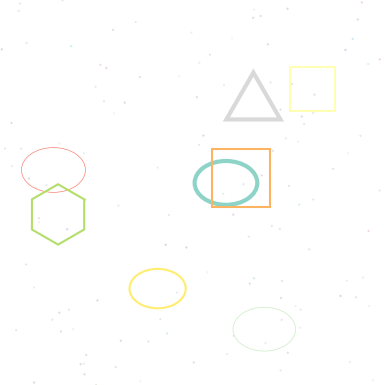[{"shape": "oval", "thickness": 3, "radius": 0.41, "center": [0.587, 0.525]}, {"shape": "square", "thickness": 1.5, "radius": 0.29, "center": [0.811, 0.769]}, {"shape": "oval", "thickness": 0.5, "radius": 0.42, "center": [0.139, 0.559]}, {"shape": "square", "thickness": 1.5, "radius": 0.38, "center": [0.626, 0.537]}, {"shape": "hexagon", "thickness": 1.5, "radius": 0.39, "center": [0.151, 0.443]}, {"shape": "triangle", "thickness": 3, "radius": 0.41, "center": [0.658, 0.73]}, {"shape": "oval", "thickness": 0.5, "radius": 0.41, "center": [0.687, 0.145]}, {"shape": "oval", "thickness": 1.5, "radius": 0.37, "center": [0.409, 0.25]}]